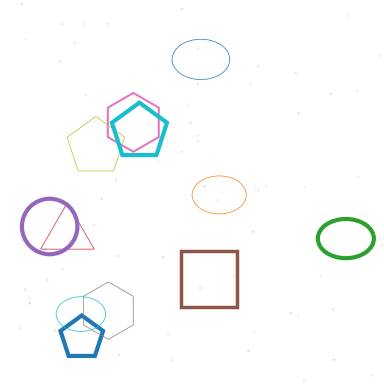[{"shape": "pentagon", "thickness": 3, "radius": 0.29, "center": [0.212, 0.123]}, {"shape": "oval", "thickness": 0.5, "radius": 0.37, "center": [0.522, 0.846]}, {"shape": "oval", "thickness": 0.5, "radius": 0.35, "center": [0.569, 0.494]}, {"shape": "oval", "thickness": 3, "radius": 0.36, "center": [0.898, 0.38]}, {"shape": "triangle", "thickness": 0.5, "radius": 0.4, "center": [0.175, 0.393]}, {"shape": "circle", "thickness": 3, "radius": 0.36, "center": [0.129, 0.412]}, {"shape": "square", "thickness": 2.5, "radius": 0.36, "center": [0.544, 0.274]}, {"shape": "hexagon", "thickness": 1.5, "radius": 0.38, "center": [0.346, 0.682]}, {"shape": "hexagon", "thickness": 0.5, "radius": 0.37, "center": [0.281, 0.193]}, {"shape": "pentagon", "thickness": 0.5, "radius": 0.39, "center": [0.249, 0.619]}, {"shape": "oval", "thickness": 0.5, "radius": 0.32, "center": [0.21, 0.184]}, {"shape": "pentagon", "thickness": 3, "radius": 0.38, "center": [0.362, 0.658]}]